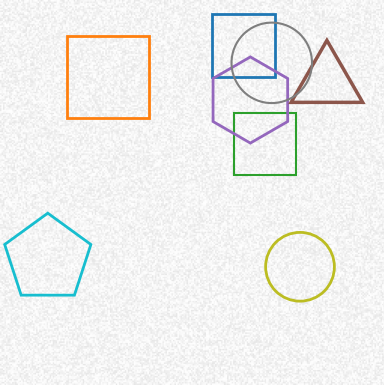[{"shape": "square", "thickness": 2, "radius": 0.4, "center": [0.632, 0.882]}, {"shape": "square", "thickness": 2, "radius": 0.53, "center": [0.281, 0.8]}, {"shape": "square", "thickness": 1.5, "radius": 0.4, "center": [0.688, 0.626]}, {"shape": "hexagon", "thickness": 2, "radius": 0.56, "center": [0.65, 0.74]}, {"shape": "triangle", "thickness": 2.5, "radius": 0.54, "center": [0.849, 0.788]}, {"shape": "circle", "thickness": 1.5, "radius": 0.52, "center": [0.706, 0.837]}, {"shape": "circle", "thickness": 2, "radius": 0.45, "center": [0.779, 0.307]}, {"shape": "pentagon", "thickness": 2, "radius": 0.59, "center": [0.124, 0.329]}]